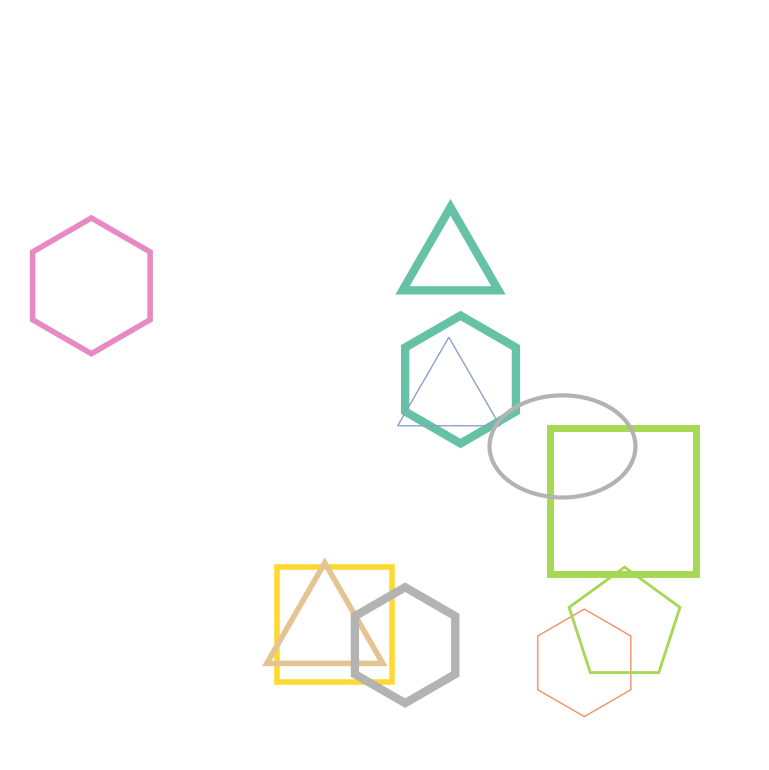[{"shape": "triangle", "thickness": 3, "radius": 0.36, "center": [0.585, 0.659]}, {"shape": "hexagon", "thickness": 3, "radius": 0.42, "center": [0.598, 0.507]}, {"shape": "hexagon", "thickness": 0.5, "radius": 0.35, "center": [0.759, 0.139]}, {"shape": "triangle", "thickness": 0.5, "radius": 0.38, "center": [0.583, 0.485]}, {"shape": "hexagon", "thickness": 2, "radius": 0.44, "center": [0.119, 0.629]}, {"shape": "pentagon", "thickness": 1, "radius": 0.38, "center": [0.811, 0.188]}, {"shape": "square", "thickness": 2.5, "radius": 0.47, "center": [0.809, 0.349]}, {"shape": "square", "thickness": 2, "radius": 0.37, "center": [0.434, 0.189]}, {"shape": "triangle", "thickness": 2, "radius": 0.44, "center": [0.422, 0.182]}, {"shape": "oval", "thickness": 1.5, "radius": 0.47, "center": [0.73, 0.42]}, {"shape": "hexagon", "thickness": 3, "radius": 0.38, "center": [0.526, 0.162]}]